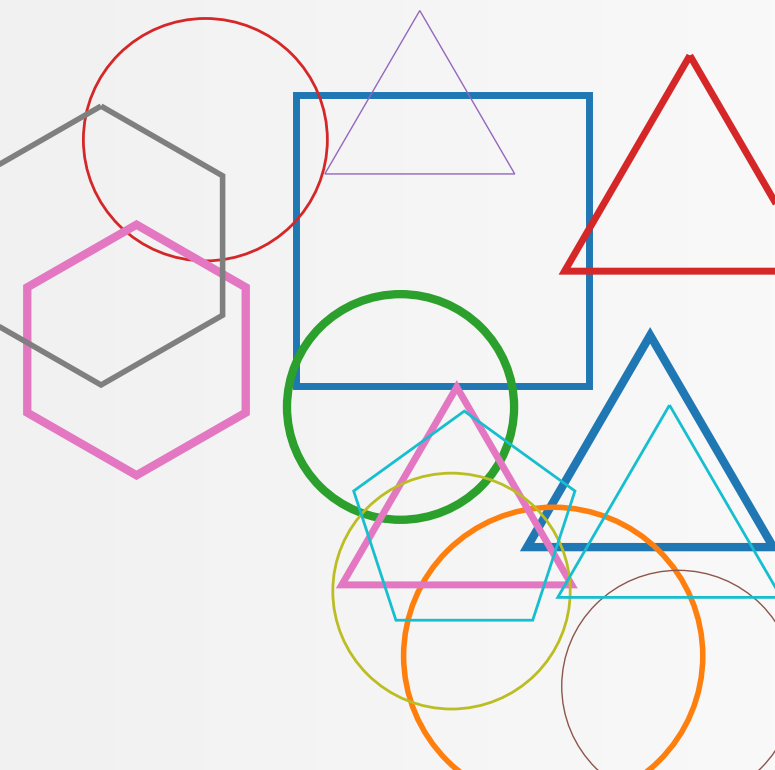[{"shape": "square", "thickness": 2.5, "radius": 0.94, "center": [0.571, 0.688]}, {"shape": "triangle", "thickness": 3, "radius": 0.92, "center": [0.839, 0.381]}, {"shape": "circle", "thickness": 2, "radius": 0.97, "center": [0.714, 0.148]}, {"shape": "circle", "thickness": 3, "radius": 0.73, "center": [0.517, 0.471]}, {"shape": "triangle", "thickness": 2.5, "radius": 0.93, "center": [0.89, 0.741]}, {"shape": "circle", "thickness": 1, "radius": 0.79, "center": [0.265, 0.819]}, {"shape": "triangle", "thickness": 0.5, "radius": 0.71, "center": [0.542, 0.845]}, {"shape": "circle", "thickness": 0.5, "radius": 0.75, "center": [0.875, 0.109]}, {"shape": "triangle", "thickness": 2.5, "radius": 0.86, "center": [0.589, 0.326]}, {"shape": "hexagon", "thickness": 3, "radius": 0.81, "center": [0.176, 0.545]}, {"shape": "hexagon", "thickness": 2, "radius": 0.91, "center": [0.13, 0.681]}, {"shape": "circle", "thickness": 1, "radius": 0.77, "center": [0.583, 0.232]}, {"shape": "triangle", "thickness": 1, "radius": 0.83, "center": [0.864, 0.307]}, {"shape": "pentagon", "thickness": 1, "radius": 0.75, "center": [0.599, 0.316]}]